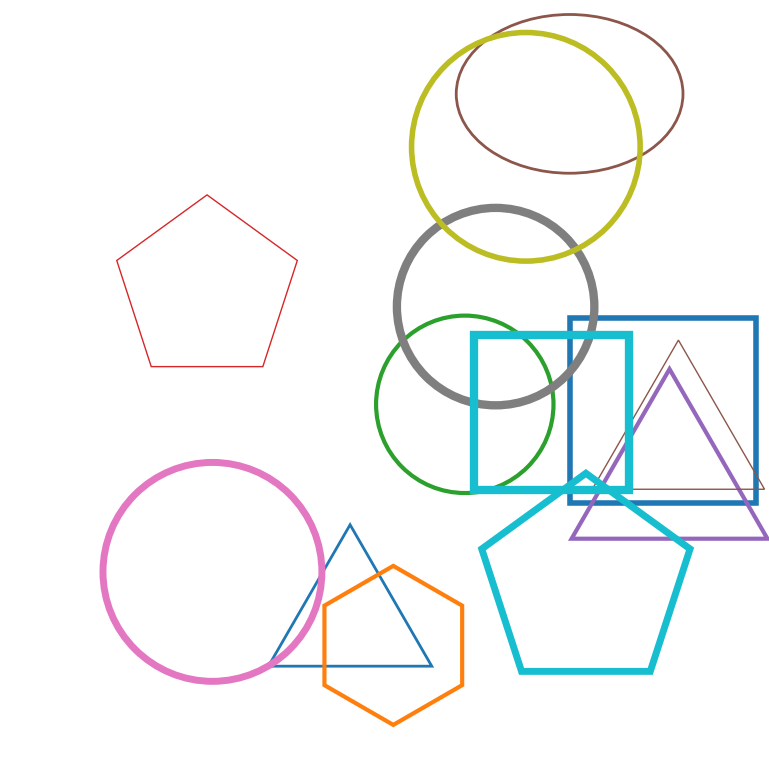[{"shape": "triangle", "thickness": 1, "radius": 0.61, "center": [0.455, 0.196]}, {"shape": "square", "thickness": 2, "radius": 0.6, "center": [0.861, 0.467]}, {"shape": "hexagon", "thickness": 1.5, "radius": 0.52, "center": [0.511, 0.162]}, {"shape": "circle", "thickness": 1.5, "radius": 0.58, "center": [0.604, 0.475]}, {"shape": "pentagon", "thickness": 0.5, "radius": 0.62, "center": [0.269, 0.624]}, {"shape": "triangle", "thickness": 1.5, "radius": 0.73, "center": [0.87, 0.374]}, {"shape": "oval", "thickness": 1, "radius": 0.74, "center": [0.74, 0.878]}, {"shape": "triangle", "thickness": 0.5, "radius": 0.65, "center": [0.881, 0.429]}, {"shape": "circle", "thickness": 2.5, "radius": 0.71, "center": [0.276, 0.257]}, {"shape": "circle", "thickness": 3, "radius": 0.64, "center": [0.644, 0.602]}, {"shape": "circle", "thickness": 2, "radius": 0.74, "center": [0.683, 0.809]}, {"shape": "pentagon", "thickness": 2.5, "radius": 0.71, "center": [0.761, 0.243]}, {"shape": "square", "thickness": 3, "radius": 0.5, "center": [0.716, 0.464]}]